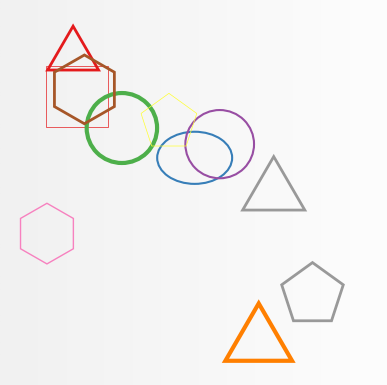[{"shape": "square", "thickness": 0.5, "radius": 0.4, "center": [0.199, 0.749]}, {"shape": "triangle", "thickness": 2, "radius": 0.38, "center": [0.189, 0.856]}, {"shape": "oval", "thickness": 1.5, "radius": 0.48, "center": [0.502, 0.59]}, {"shape": "circle", "thickness": 3, "radius": 0.45, "center": [0.315, 0.667]}, {"shape": "circle", "thickness": 1.5, "radius": 0.44, "center": [0.567, 0.626]}, {"shape": "triangle", "thickness": 3, "radius": 0.5, "center": [0.668, 0.113]}, {"shape": "pentagon", "thickness": 0.5, "radius": 0.38, "center": [0.436, 0.682]}, {"shape": "hexagon", "thickness": 2, "radius": 0.45, "center": [0.218, 0.768]}, {"shape": "hexagon", "thickness": 1, "radius": 0.39, "center": [0.121, 0.393]}, {"shape": "pentagon", "thickness": 2, "radius": 0.42, "center": [0.806, 0.234]}, {"shape": "triangle", "thickness": 2, "radius": 0.46, "center": [0.706, 0.501]}]